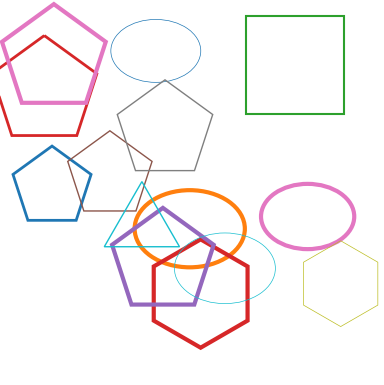[{"shape": "pentagon", "thickness": 2, "radius": 0.53, "center": [0.135, 0.514]}, {"shape": "oval", "thickness": 0.5, "radius": 0.58, "center": [0.405, 0.868]}, {"shape": "oval", "thickness": 3, "radius": 0.72, "center": [0.493, 0.406]}, {"shape": "square", "thickness": 1.5, "radius": 0.64, "center": [0.766, 0.832]}, {"shape": "hexagon", "thickness": 3, "radius": 0.7, "center": [0.521, 0.238]}, {"shape": "pentagon", "thickness": 2, "radius": 0.72, "center": [0.115, 0.764]}, {"shape": "pentagon", "thickness": 3, "radius": 0.69, "center": [0.423, 0.321]}, {"shape": "pentagon", "thickness": 1, "radius": 0.58, "center": [0.285, 0.545]}, {"shape": "oval", "thickness": 3, "radius": 0.61, "center": [0.799, 0.438]}, {"shape": "pentagon", "thickness": 3, "radius": 0.71, "center": [0.14, 0.848]}, {"shape": "pentagon", "thickness": 1, "radius": 0.65, "center": [0.429, 0.662]}, {"shape": "hexagon", "thickness": 0.5, "radius": 0.56, "center": [0.885, 0.263]}, {"shape": "triangle", "thickness": 1, "radius": 0.56, "center": [0.369, 0.416]}, {"shape": "oval", "thickness": 0.5, "radius": 0.66, "center": [0.584, 0.303]}]